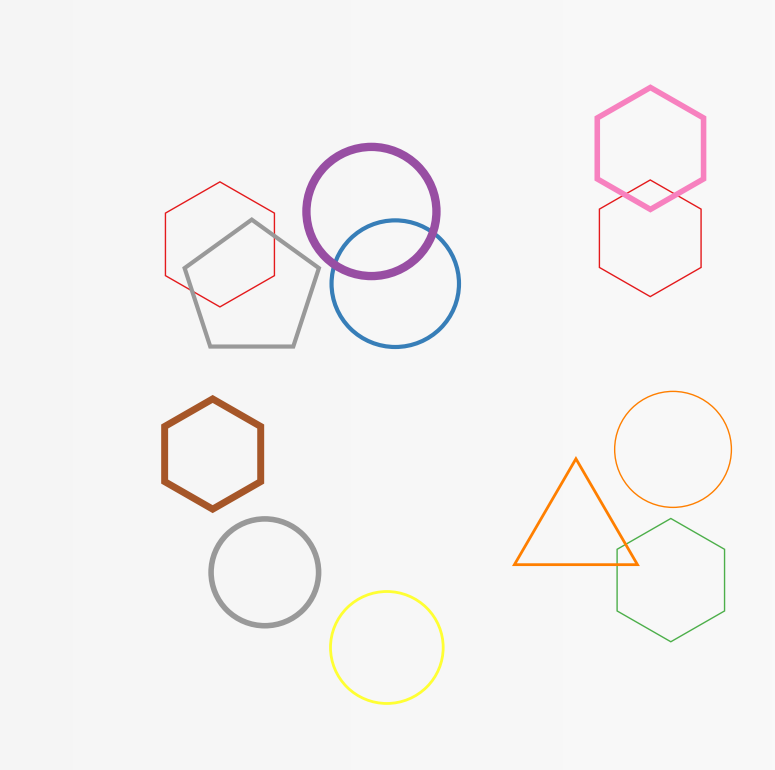[{"shape": "hexagon", "thickness": 0.5, "radius": 0.38, "center": [0.839, 0.691]}, {"shape": "hexagon", "thickness": 0.5, "radius": 0.41, "center": [0.284, 0.683]}, {"shape": "circle", "thickness": 1.5, "radius": 0.41, "center": [0.51, 0.632]}, {"shape": "hexagon", "thickness": 0.5, "radius": 0.4, "center": [0.866, 0.247]}, {"shape": "circle", "thickness": 3, "radius": 0.42, "center": [0.479, 0.725]}, {"shape": "circle", "thickness": 0.5, "radius": 0.38, "center": [0.868, 0.416]}, {"shape": "triangle", "thickness": 1, "radius": 0.46, "center": [0.743, 0.313]}, {"shape": "circle", "thickness": 1, "radius": 0.36, "center": [0.499, 0.159]}, {"shape": "hexagon", "thickness": 2.5, "radius": 0.36, "center": [0.274, 0.41]}, {"shape": "hexagon", "thickness": 2, "radius": 0.4, "center": [0.839, 0.807]}, {"shape": "pentagon", "thickness": 1.5, "radius": 0.46, "center": [0.325, 0.624]}, {"shape": "circle", "thickness": 2, "radius": 0.35, "center": [0.342, 0.257]}]